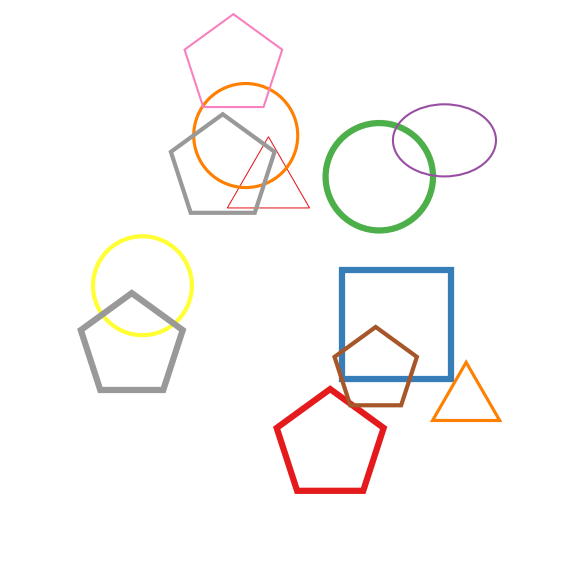[{"shape": "pentagon", "thickness": 3, "radius": 0.49, "center": [0.572, 0.228]}, {"shape": "triangle", "thickness": 0.5, "radius": 0.41, "center": [0.465, 0.68]}, {"shape": "square", "thickness": 3, "radius": 0.47, "center": [0.687, 0.437]}, {"shape": "circle", "thickness": 3, "radius": 0.46, "center": [0.657, 0.693]}, {"shape": "oval", "thickness": 1, "radius": 0.45, "center": [0.77, 0.756]}, {"shape": "triangle", "thickness": 1.5, "radius": 0.34, "center": [0.807, 0.305]}, {"shape": "circle", "thickness": 1.5, "radius": 0.45, "center": [0.425, 0.764]}, {"shape": "circle", "thickness": 2, "radius": 0.43, "center": [0.247, 0.504]}, {"shape": "pentagon", "thickness": 2, "radius": 0.37, "center": [0.651, 0.358]}, {"shape": "pentagon", "thickness": 1, "radius": 0.44, "center": [0.404, 0.886]}, {"shape": "pentagon", "thickness": 2, "radius": 0.47, "center": [0.386, 0.707]}, {"shape": "pentagon", "thickness": 3, "radius": 0.46, "center": [0.228, 0.399]}]